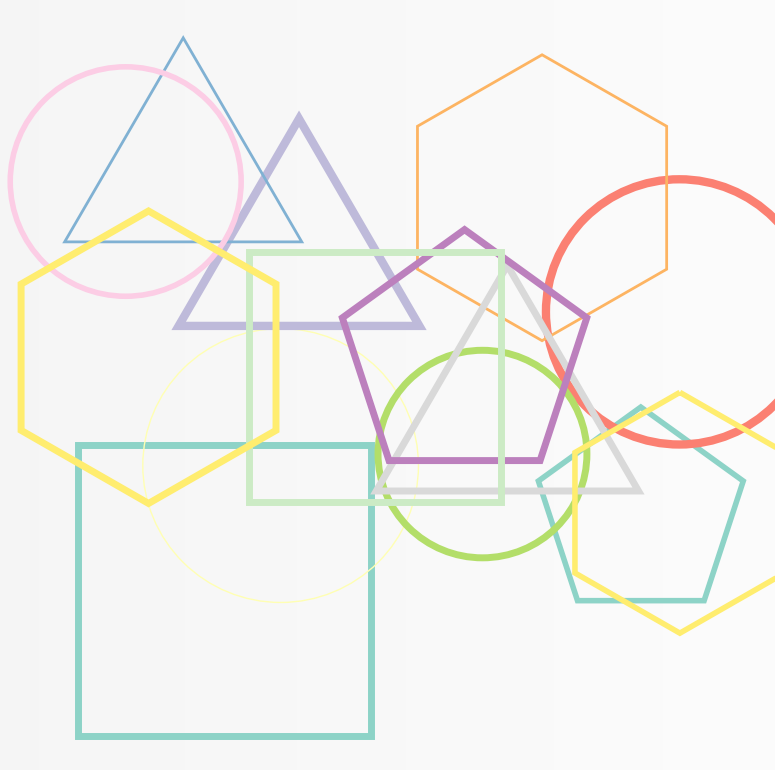[{"shape": "square", "thickness": 2.5, "radius": 0.94, "center": [0.289, 0.233]}, {"shape": "pentagon", "thickness": 2, "radius": 0.69, "center": [0.827, 0.332]}, {"shape": "circle", "thickness": 0.5, "radius": 0.89, "center": [0.362, 0.395]}, {"shape": "triangle", "thickness": 3, "radius": 0.9, "center": [0.386, 0.666]}, {"shape": "circle", "thickness": 3, "radius": 0.86, "center": [0.877, 0.595]}, {"shape": "triangle", "thickness": 1, "radius": 0.88, "center": [0.236, 0.774]}, {"shape": "hexagon", "thickness": 1, "radius": 0.93, "center": [0.699, 0.743]}, {"shape": "circle", "thickness": 2.5, "radius": 0.67, "center": [0.623, 0.41]}, {"shape": "circle", "thickness": 2, "radius": 0.74, "center": [0.162, 0.764]}, {"shape": "triangle", "thickness": 2.5, "radius": 0.98, "center": [0.655, 0.46]}, {"shape": "pentagon", "thickness": 2.5, "radius": 0.83, "center": [0.599, 0.536]}, {"shape": "square", "thickness": 2.5, "radius": 0.81, "center": [0.484, 0.51]}, {"shape": "hexagon", "thickness": 2.5, "radius": 0.95, "center": [0.192, 0.536]}, {"shape": "hexagon", "thickness": 2, "radius": 0.78, "center": [0.877, 0.334]}]